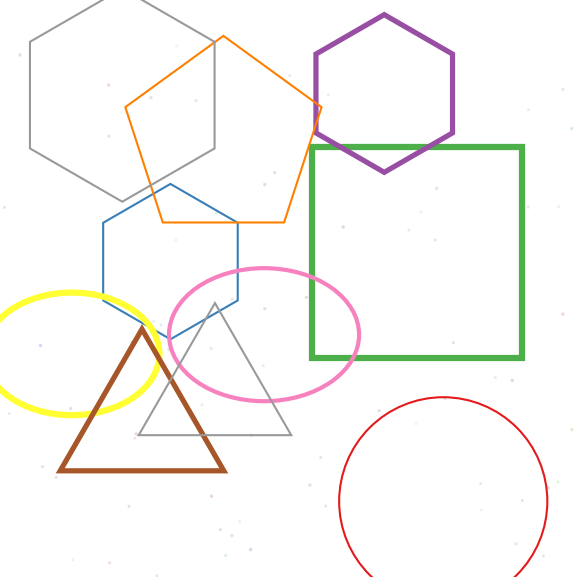[{"shape": "circle", "thickness": 1, "radius": 0.9, "center": [0.768, 0.131]}, {"shape": "hexagon", "thickness": 1, "radius": 0.67, "center": [0.295, 0.546]}, {"shape": "square", "thickness": 3, "radius": 0.91, "center": [0.722, 0.562]}, {"shape": "hexagon", "thickness": 2.5, "radius": 0.68, "center": [0.665, 0.837]}, {"shape": "pentagon", "thickness": 1, "radius": 0.89, "center": [0.387, 0.758]}, {"shape": "oval", "thickness": 3, "radius": 0.76, "center": [0.124, 0.386]}, {"shape": "triangle", "thickness": 2.5, "radius": 0.82, "center": [0.246, 0.266]}, {"shape": "oval", "thickness": 2, "radius": 0.82, "center": [0.457, 0.42]}, {"shape": "hexagon", "thickness": 1, "radius": 0.92, "center": [0.212, 0.834]}, {"shape": "triangle", "thickness": 1, "radius": 0.76, "center": [0.372, 0.322]}]